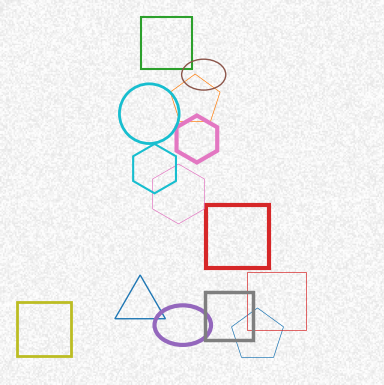[{"shape": "triangle", "thickness": 1, "radius": 0.38, "center": [0.364, 0.21]}, {"shape": "pentagon", "thickness": 0.5, "radius": 0.35, "center": [0.669, 0.129]}, {"shape": "pentagon", "thickness": 0.5, "radius": 0.34, "center": [0.507, 0.74]}, {"shape": "square", "thickness": 1.5, "radius": 0.33, "center": [0.432, 0.889]}, {"shape": "square", "thickness": 3, "radius": 0.41, "center": [0.616, 0.386]}, {"shape": "square", "thickness": 0.5, "radius": 0.38, "center": [0.719, 0.219]}, {"shape": "oval", "thickness": 3, "radius": 0.37, "center": [0.475, 0.156]}, {"shape": "oval", "thickness": 1, "radius": 0.29, "center": [0.529, 0.806]}, {"shape": "hexagon", "thickness": 3, "radius": 0.31, "center": [0.511, 0.639]}, {"shape": "hexagon", "thickness": 0.5, "radius": 0.39, "center": [0.464, 0.496]}, {"shape": "square", "thickness": 2.5, "radius": 0.31, "center": [0.594, 0.179]}, {"shape": "square", "thickness": 2, "radius": 0.35, "center": [0.113, 0.146]}, {"shape": "circle", "thickness": 2, "radius": 0.39, "center": [0.388, 0.705]}, {"shape": "hexagon", "thickness": 1.5, "radius": 0.32, "center": [0.401, 0.562]}]